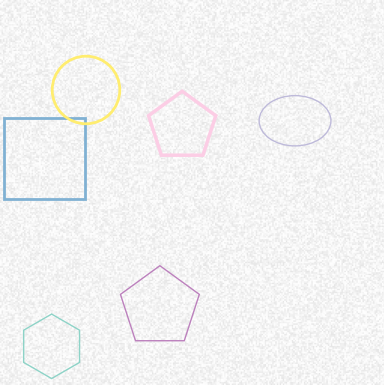[{"shape": "hexagon", "thickness": 1, "radius": 0.42, "center": [0.134, 0.1]}, {"shape": "oval", "thickness": 1, "radius": 0.47, "center": [0.766, 0.686]}, {"shape": "square", "thickness": 2, "radius": 0.52, "center": [0.115, 0.588]}, {"shape": "pentagon", "thickness": 2.5, "radius": 0.46, "center": [0.473, 0.671]}, {"shape": "pentagon", "thickness": 1, "radius": 0.54, "center": [0.415, 0.202]}, {"shape": "circle", "thickness": 2, "radius": 0.44, "center": [0.223, 0.766]}]